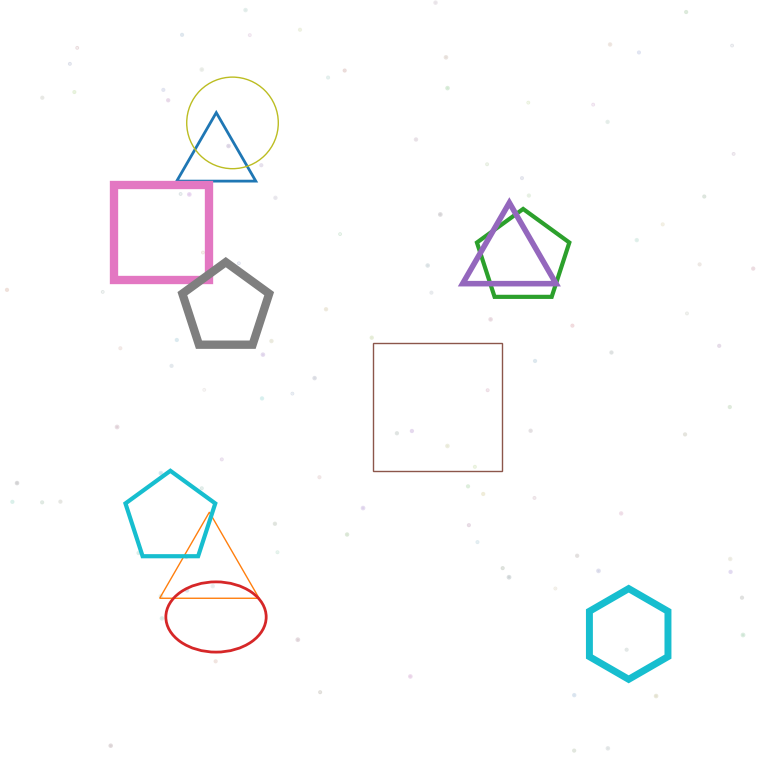[{"shape": "triangle", "thickness": 1, "radius": 0.3, "center": [0.281, 0.794]}, {"shape": "triangle", "thickness": 0.5, "radius": 0.37, "center": [0.272, 0.26]}, {"shape": "pentagon", "thickness": 1.5, "radius": 0.32, "center": [0.679, 0.666]}, {"shape": "oval", "thickness": 1, "radius": 0.33, "center": [0.281, 0.199]}, {"shape": "triangle", "thickness": 2, "radius": 0.35, "center": [0.661, 0.667]}, {"shape": "square", "thickness": 0.5, "radius": 0.42, "center": [0.569, 0.472]}, {"shape": "square", "thickness": 3, "radius": 0.31, "center": [0.21, 0.698]}, {"shape": "pentagon", "thickness": 3, "radius": 0.3, "center": [0.293, 0.6]}, {"shape": "circle", "thickness": 0.5, "radius": 0.3, "center": [0.302, 0.84]}, {"shape": "hexagon", "thickness": 2.5, "radius": 0.29, "center": [0.816, 0.177]}, {"shape": "pentagon", "thickness": 1.5, "radius": 0.31, "center": [0.221, 0.327]}]